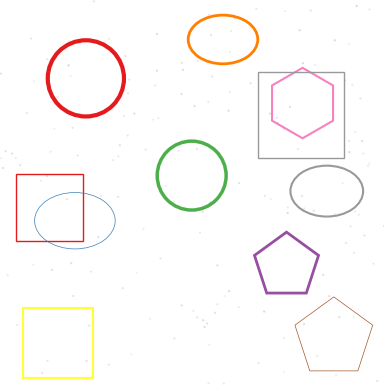[{"shape": "circle", "thickness": 3, "radius": 0.49, "center": [0.223, 0.796]}, {"shape": "square", "thickness": 1, "radius": 0.44, "center": [0.129, 0.461]}, {"shape": "oval", "thickness": 0.5, "radius": 0.52, "center": [0.195, 0.427]}, {"shape": "circle", "thickness": 2.5, "radius": 0.45, "center": [0.498, 0.544]}, {"shape": "pentagon", "thickness": 2, "radius": 0.44, "center": [0.744, 0.31]}, {"shape": "oval", "thickness": 2, "radius": 0.45, "center": [0.579, 0.897]}, {"shape": "square", "thickness": 1.5, "radius": 0.46, "center": [0.151, 0.109]}, {"shape": "pentagon", "thickness": 0.5, "radius": 0.53, "center": [0.867, 0.123]}, {"shape": "hexagon", "thickness": 1.5, "radius": 0.46, "center": [0.786, 0.732]}, {"shape": "square", "thickness": 1, "radius": 0.56, "center": [0.783, 0.701]}, {"shape": "oval", "thickness": 1.5, "radius": 0.47, "center": [0.849, 0.504]}]